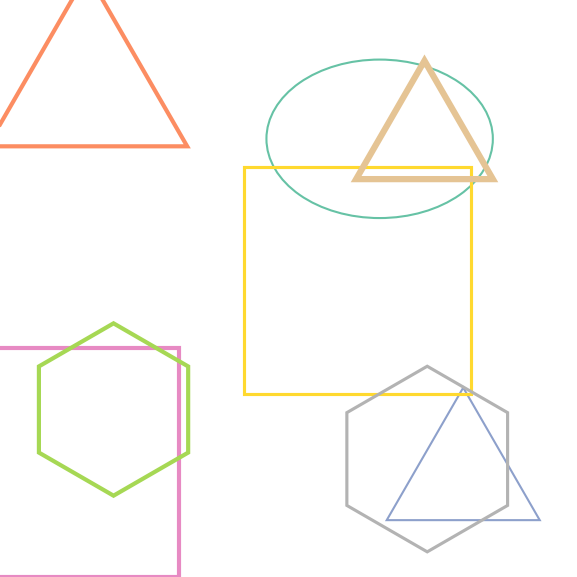[{"shape": "oval", "thickness": 1, "radius": 0.98, "center": [0.657, 0.759]}, {"shape": "triangle", "thickness": 2, "radius": 1.0, "center": [0.151, 0.846]}, {"shape": "triangle", "thickness": 1, "radius": 0.76, "center": [0.802, 0.175]}, {"shape": "square", "thickness": 2, "radius": 0.99, "center": [0.113, 0.199]}, {"shape": "hexagon", "thickness": 2, "radius": 0.75, "center": [0.197, 0.29]}, {"shape": "square", "thickness": 1.5, "radius": 0.98, "center": [0.619, 0.513]}, {"shape": "triangle", "thickness": 3, "radius": 0.68, "center": [0.735, 0.757]}, {"shape": "hexagon", "thickness": 1.5, "radius": 0.8, "center": [0.74, 0.204]}]